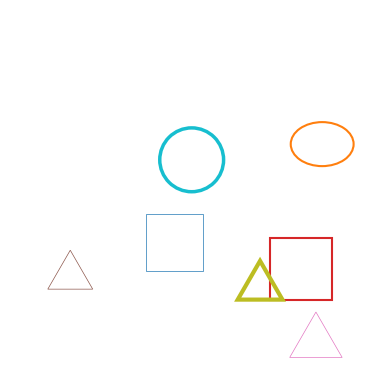[{"shape": "square", "thickness": 0.5, "radius": 0.37, "center": [0.454, 0.37]}, {"shape": "oval", "thickness": 1.5, "radius": 0.41, "center": [0.837, 0.626]}, {"shape": "square", "thickness": 1.5, "radius": 0.4, "center": [0.781, 0.3]}, {"shape": "triangle", "thickness": 0.5, "radius": 0.34, "center": [0.182, 0.283]}, {"shape": "triangle", "thickness": 0.5, "radius": 0.39, "center": [0.821, 0.111]}, {"shape": "triangle", "thickness": 3, "radius": 0.34, "center": [0.675, 0.255]}, {"shape": "circle", "thickness": 2.5, "radius": 0.41, "center": [0.498, 0.585]}]